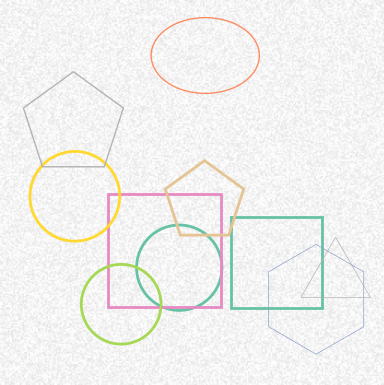[{"shape": "square", "thickness": 2, "radius": 0.59, "center": [0.719, 0.318]}, {"shape": "circle", "thickness": 2, "radius": 0.55, "center": [0.466, 0.305]}, {"shape": "oval", "thickness": 1, "radius": 0.7, "center": [0.533, 0.856]}, {"shape": "hexagon", "thickness": 0.5, "radius": 0.71, "center": [0.821, 0.223]}, {"shape": "square", "thickness": 2, "radius": 0.73, "center": [0.428, 0.349]}, {"shape": "circle", "thickness": 2, "radius": 0.52, "center": [0.315, 0.21]}, {"shape": "circle", "thickness": 2, "radius": 0.58, "center": [0.194, 0.49]}, {"shape": "pentagon", "thickness": 2, "radius": 0.54, "center": [0.531, 0.476]}, {"shape": "pentagon", "thickness": 1, "radius": 0.68, "center": [0.191, 0.677]}, {"shape": "triangle", "thickness": 0.5, "radius": 0.52, "center": [0.872, 0.279]}]